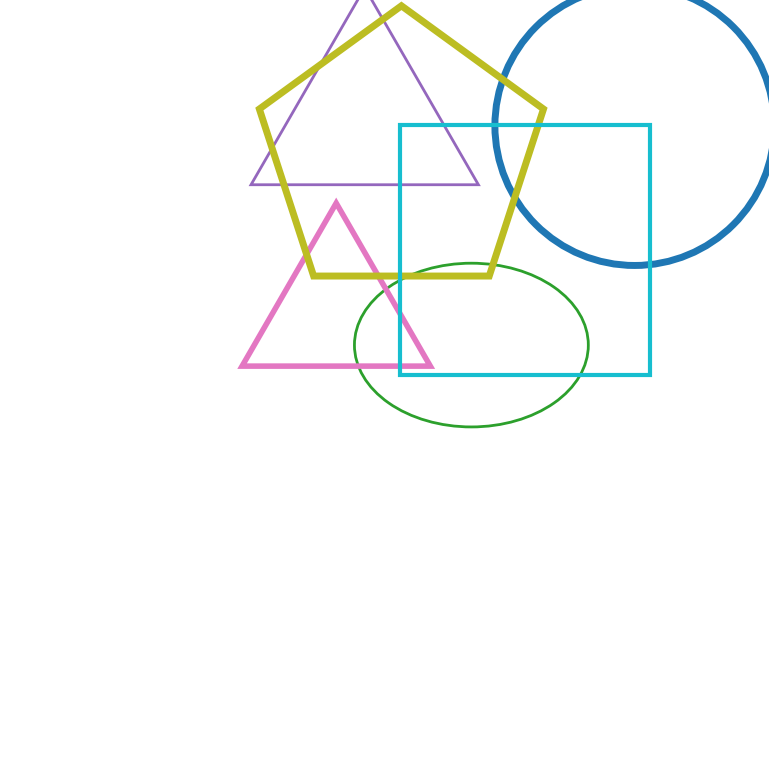[{"shape": "circle", "thickness": 2.5, "radius": 0.91, "center": [0.824, 0.837]}, {"shape": "oval", "thickness": 1, "radius": 0.76, "center": [0.612, 0.552]}, {"shape": "triangle", "thickness": 1, "radius": 0.85, "center": [0.474, 0.845]}, {"shape": "triangle", "thickness": 2, "radius": 0.71, "center": [0.437, 0.595]}, {"shape": "pentagon", "thickness": 2.5, "radius": 0.97, "center": [0.521, 0.798]}, {"shape": "square", "thickness": 1.5, "radius": 0.81, "center": [0.681, 0.676]}]